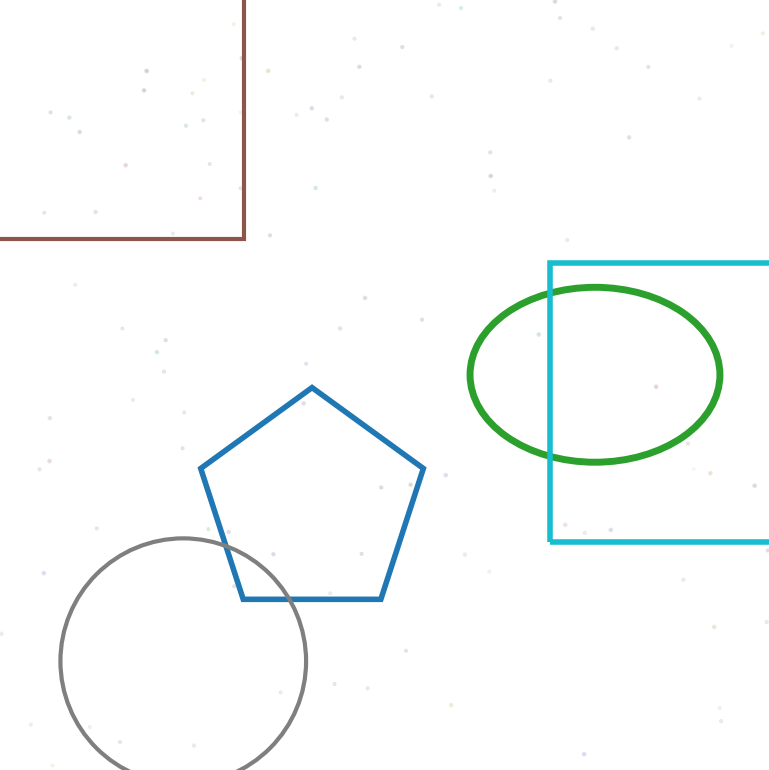[{"shape": "pentagon", "thickness": 2, "radius": 0.76, "center": [0.405, 0.345]}, {"shape": "oval", "thickness": 2.5, "radius": 0.81, "center": [0.773, 0.513]}, {"shape": "square", "thickness": 1.5, "radius": 0.94, "center": [0.128, 0.878]}, {"shape": "circle", "thickness": 1.5, "radius": 0.8, "center": [0.238, 0.141]}, {"shape": "square", "thickness": 2, "radius": 0.91, "center": [0.896, 0.477]}]